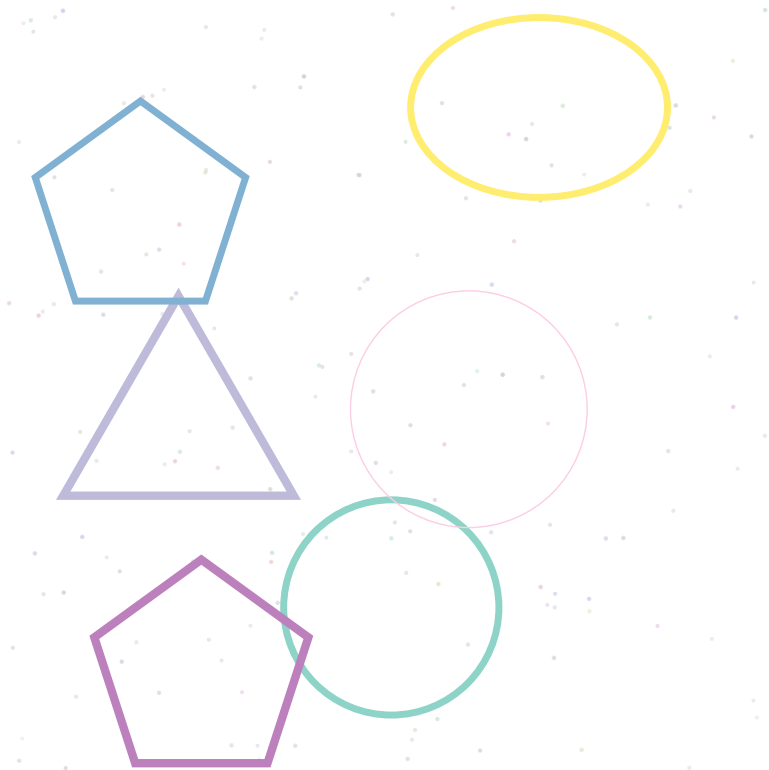[{"shape": "circle", "thickness": 2.5, "radius": 0.7, "center": [0.508, 0.211]}, {"shape": "triangle", "thickness": 3, "radius": 0.86, "center": [0.232, 0.443]}, {"shape": "pentagon", "thickness": 2.5, "radius": 0.72, "center": [0.182, 0.725]}, {"shape": "circle", "thickness": 0.5, "radius": 0.77, "center": [0.609, 0.469]}, {"shape": "pentagon", "thickness": 3, "radius": 0.73, "center": [0.261, 0.127]}, {"shape": "oval", "thickness": 2.5, "radius": 0.83, "center": [0.7, 0.86]}]